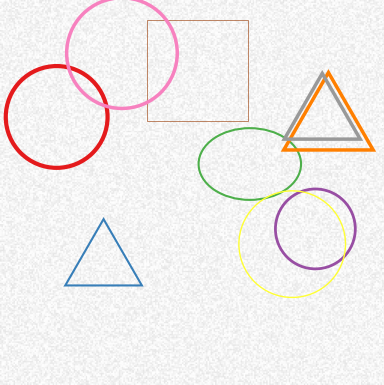[{"shape": "circle", "thickness": 3, "radius": 0.66, "center": [0.147, 0.696]}, {"shape": "triangle", "thickness": 1.5, "radius": 0.57, "center": [0.269, 0.316]}, {"shape": "oval", "thickness": 1.5, "radius": 0.67, "center": [0.649, 0.574]}, {"shape": "circle", "thickness": 2, "radius": 0.52, "center": [0.819, 0.405]}, {"shape": "triangle", "thickness": 2.5, "radius": 0.67, "center": [0.853, 0.677]}, {"shape": "circle", "thickness": 1, "radius": 0.69, "center": [0.759, 0.366]}, {"shape": "square", "thickness": 0.5, "radius": 0.66, "center": [0.513, 0.817]}, {"shape": "circle", "thickness": 2.5, "radius": 0.72, "center": [0.317, 0.862]}, {"shape": "triangle", "thickness": 2.5, "radius": 0.57, "center": [0.837, 0.696]}]